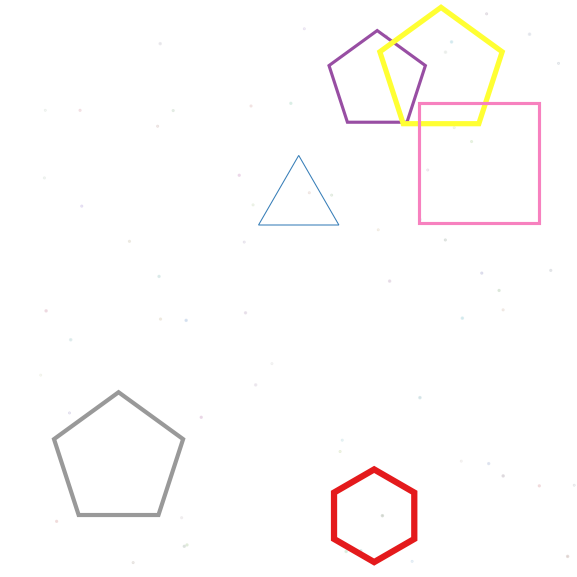[{"shape": "hexagon", "thickness": 3, "radius": 0.4, "center": [0.648, 0.106]}, {"shape": "triangle", "thickness": 0.5, "radius": 0.4, "center": [0.517, 0.65]}, {"shape": "pentagon", "thickness": 1.5, "radius": 0.44, "center": [0.653, 0.858]}, {"shape": "pentagon", "thickness": 2.5, "radius": 0.56, "center": [0.764, 0.875]}, {"shape": "square", "thickness": 1.5, "radius": 0.52, "center": [0.83, 0.717]}, {"shape": "pentagon", "thickness": 2, "radius": 0.59, "center": [0.205, 0.202]}]